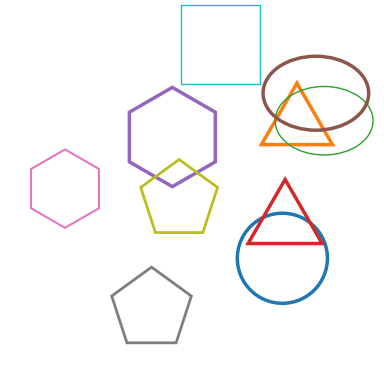[{"shape": "circle", "thickness": 2.5, "radius": 0.59, "center": [0.733, 0.329]}, {"shape": "triangle", "thickness": 2.5, "radius": 0.53, "center": [0.771, 0.678]}, {"shape": "oval", "thickness": 1, "radius": 0.64, "center": [0.842, 0.686]}, {"shape": "triangle", "thickness": 2.5, "radius": 0.55, "center": [0.741, 0.423]}, {"shape": "hexagon", "thickness": 2.5, "radius": 0.64, "center": [0.448, 0.644]}, {"shape": "oval", "thickness": 2.5, "radius": 0.69, "center": [0.82, 0.758]}, {"shape": "hexagon", "thickness": 1.5, "radius": 0.51, "center": [0.169, 0.51]}, {"shape": "pentagon", "thickness": 2, "radius": 0.54, "center": [0.394, 0.197]}, {"shape": "pentagon", "thickness": 2, "radius": 0.52, "center": [0.465, 0.481]}, {"shape": "square", "thickness": 1, "radius": 0.51, "center": [0.572, 0.885]}]